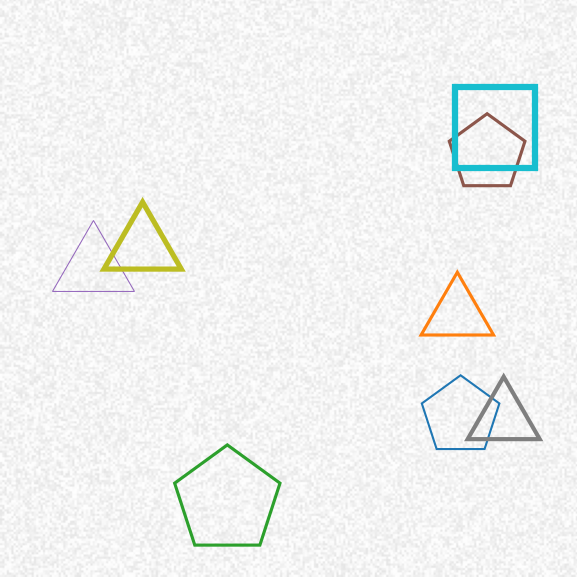[{"shape": "pentagon", "thickness": 1, "radius": 0.35, "center": [0.798, 0.279]}, {"shape": "triangle", "thickness": 1.5, "radius": 0.36, "center": [0.792, 0.455]}, {"shape": "pentagon", "thickness": 1.5, "radius": 0.48, "center": [0.394, 0.133]}, {"shape": "triangle", "thickness": 0.5, "radius": 0.41, "center": [0.162, 0.535]}, {"shape": "pentagon", "thickness": 1.5, "radius": 0.34, "center": [0.844, 0.733]}, {"shape": "triangle", "thickness": 2, "radius": 0.36, "center": [0.872, 0.275]}, {"shape": "triangle", "thickness": 2.5, "radius": 0.39, "center": [0.247, 0.572]}, {"shape": "square", "thickness": 3, "radius": 0.35, "center": [0.857, 0.779]}]